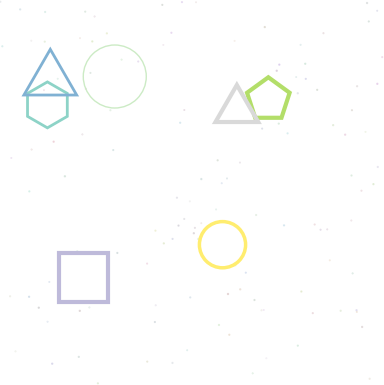[{"shape": "hexagon", "thickness": 2, "radius": 0.3, "center": [0.123, 0.728]}, {"shape": "square", "thickness": 3, "radius": 0.32, "center": [0.218, 0.279]}, {"shape": "triangle", "thickness": 2, "radius": 0.4, "center": [0.131, 0.793]}, {"shape": "pentagon", "thickness": 3, "radius": 0.29, "center": [0.697, 0.741]}, {"shape": "triangle", "thickness": 3, "radius": 0.32, "center": [0.615, 0.715]}, {"shape": "circle", "thickness": 1, "radius": 0.41, "center": [0.298, 0.801]}, {"shape": "circle", "thickness": 2.5, "radius": 0.3, "center": [0.578, 0.364]}]